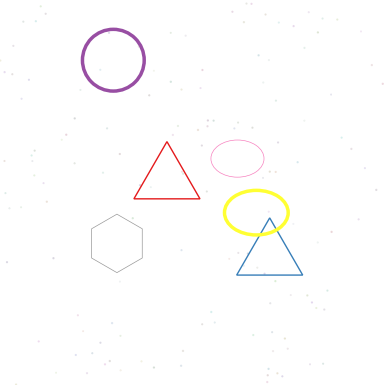[{"shape": "triangle", "thickness": 1, "radius": 0.5, "center": [0.434, 0.533]}, {"shape": "triangle", "thickness": 1, "radius": 0.5, "center": [0.7, 0.335]}, {"shape": "circle", "thickness": 2.5, "radius": 0.4, "center": [0.294, 0.844]}, {"shape": "oval", "thickness": 2.5, "radius": 0.41, "center": [0.666, 0.448]}, {"shape": "oval", "thickness": 0.5, "radius": 0.34, "center": [0.617, 0.588]}, {"shape": "hexagon", "thickness": 0.5, "radius": 0.38, "center": [0.304, 0.368]}]